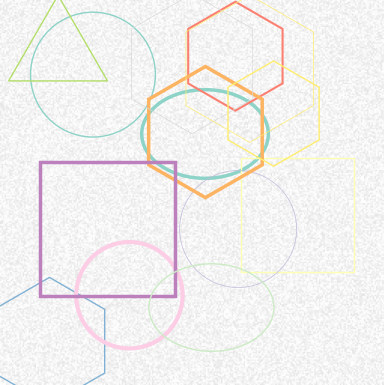[{"shape": "oval", "thickness": 2.5, "radius": 0.82, "center": [0.533, 0.652]}, {"shape": "circle", "thickness": 1, "radius": 0.81, "center": [0.241, 0.806]}, {"shape": "square", "thickness": 1, "radius": 0.73, "center": [0.773, 0.442]}, {"shape": "circle", "thickness": 0.5, "radius": 0.76, "center": [0.619, 0.405]}, {"shape": "hexagon", "thickness": 1.5, "radius": 0.71, "center": [0.611, 0.854]}, {"shape": "hexagon", "thickness": 1, "radius": 0.83, "center": [0.128, 0.114]}, {"shape": "hexagon", "thickness": 2.5, "radius": 0.85, "center": [0.534, 0.657]}, {"shape": "triangle", "thickness": 1, "radius": 0.74, "center": [0.151, 0.864]}, {"shape": "circle", "thickness": 3, "radius": 0.69, "center": [0.336, 0.233]}, {"shape": "hexagon", "thickness": 0.5, "radius": 0.91, "center": [0.499, 0.834]}, {"shape": "square", "thickness": 2.5, "radius": 0.87, "center": [0.279, 0.405]}, {"shape": "oval", "thickness": 1, "radius": 0.81, "center": [0.549, 0.201]}, {"shape": "hexagon", "thickness": 1, "radius": 0.68, "center": [0.711, 0.705]}, {"shape": "hexagon", "thickness": 0.5, "radius": 0.96, "center": [0.649, 0.821]}]